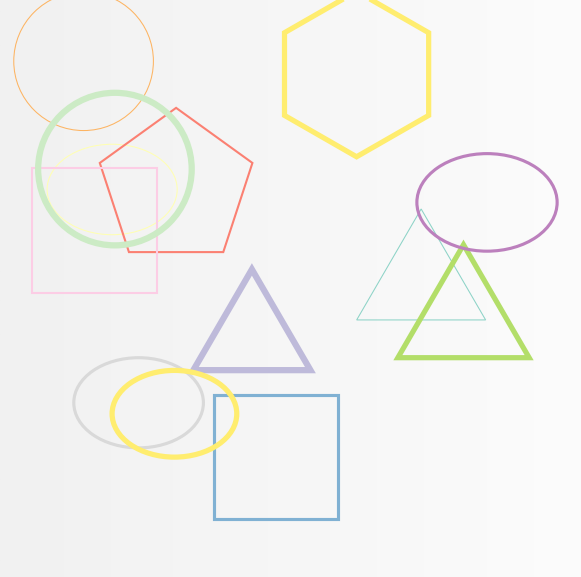[{"shape": "triangle", "thickness": 0.5, "radius": 0.64, "center": [0.725, 0.509]}, {"shape": "oval", "thickness": 0.5, "radius": 0.56, "center": [0.193, 0.671]}, {"shape": "triangle", "thickness": 3, "radius": 0.58, "center": [0.433, 0.416]}, {"shape": "pentagon", "thickness": 1, "radius": 0.69, "center": [0.303, 0.674]}, {"shape": "square", "thickness": 1.5, "radius": 0.53, "center": [0.475, 0.207]}, {"shape": "circle", "thickness": 0.5, "radius": 0.6, "center": [0.144, 0.893]}, {"shape": "triangle", "thickness": 2.5, "radius": 0.65, "center": [0.797, 0.445]}, {"shape": "square", "thickness": 1, "radius": 0.54, "center": [0.162, 0.6]}, {"shape": "oval", "thickness": 1.5, "radius": 0.56, "center": [0.238, 0.302]}, {"shape": "oval", "thickness": 1.5, "radius": 0.6, "center": [0.838, 0.649]}, {"shape": "circle", "thickness": 3, "radius": 0.66, "center": [0.198, 0.706]}, {"shape": "oval", "thickness": 2.5, "radius": 0.54, "center": [0.3, 0.283]}, {"shape": "hexagon", "thickness": 2.5, "radius": 0.72, "center": [0.613, 0.871]}]